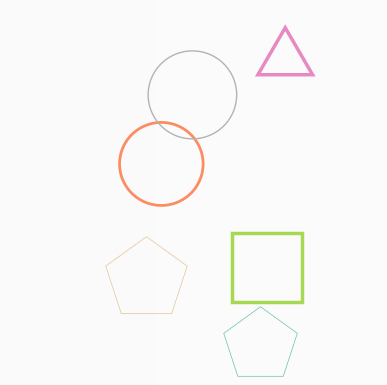[{"shape": "pentagon", "thickness": 0.5, "radius": 0.5, "center": [0.672, 0.103]}, {"shape": "circle", "thickness": 2, "radius": 0.54, "center": [0.416, 0.574]}, {"shape": "triangle", "thickness": 2.5, "radius": 0.41, "center": [0.736, 0.847]}, {"shape": "square", "thickness": 2.5, "radius": 0.45, "center": [0.688, 0.305]}, {"shape": "pentagon", "thickness": 0.5, "radius": 0.55, "center": [0.378, 0.275]}, {"shape": "circle", "thickness": 1, "radius": 0.57, "center": [0.497, 0.754]}]